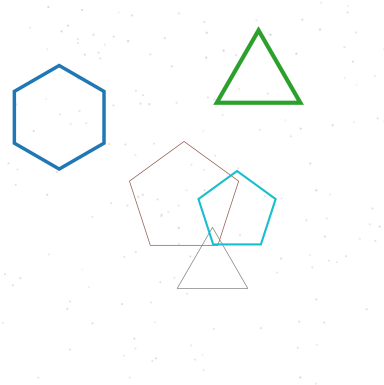[{"shape": "hexagon", "thickness": 2.5, "radius": 0.67, "center": [0.154, 0.695]}, {"shape": "triangle", "thickness": 3, "radius": 0.63, "center": [0.672, 0.796]}, {"shape": "pentagon", "thickness": 0.5, "radius": 0.75, "center": [0.478, 0.483]}, {"shape": "triangle", "thickness": 0.5, "radius": 0.53, "center": [0.552, 0.304]}, {"shape": "pentagon", "thickness": 1.5, "radius": 0.53, "center": [0.616, 0.45]}]